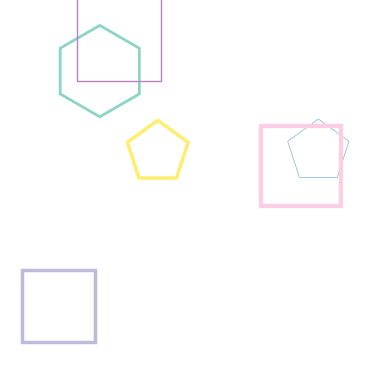[{"shape": "hexagon", "thickness": 2, "radius": 0.59, "center": [0.259, 0.815]}, {"shape": "square", "thickness": 2.5, "radius": 0.47, "center": [0.151, 0.205]}, {"shape": "pentagon", "thickness": 0.5, "radius": 0.42, "center": [0.827, 0.607]}, {"shape": "square", "thickness": 3, "radius": 0.52, "center": [0.782, 0.569]}, {"shape": "square", "thickness": 1, "radius": 0.55, "center": [0.309, 0.899]}, {"shape": "pentagon", "thickness": 2.5, "radius": 0.41, "center": [0.41, 0.605]}]